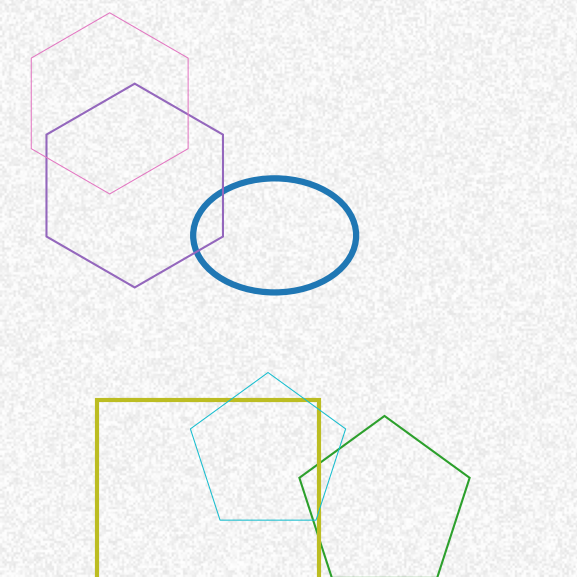[{"shape": "oval", "thickness": 3, "radius": 0.71, "center": [0.476, 0.592]}, {"shape": "pentagon", "thickness": 1, "radius": 0.78, "center": [0.666, 0.124]}, {"shape": "hexagon", "thickness": 1, "radius": 0.88, "center": [0.233, 0.678]}, {"shape": "hexagon", "thickness": 0.5, "radius": 0.78, "center": [0.19, 0.82]}, {"shape": "square", "thickness": 2, "radius": 0.96, "center": [0.361, 0.114]}, {"shape": "pentagon", "thickness": 0.5, "radius": 0.71, "center": [0.464, 0.213]}]